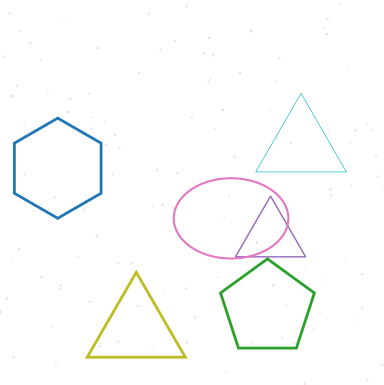[{"shape": "hexagon", "thickness": 2, "radius": 0.65, "center": [0.15, 0.563]}, {"shape": "pentagon", "thickness": 2, "radius": 0.64, "center": [0.695, 0.2]}, {"shape": "triangle", "thickness": 1, "radius": 0.53, "center": [0.703, 0.386]}, {"shape": "oval", "thickness": 1.5, "radius": 0.74, "center": [0.6, 0.433]}, {"shape": "triangle", "thickness": 2, "radius": 0.74, "center": [0.354, 0.146]}, {"shape": "triangle", "thickness": 0.5, "radius": 0.68, "center": [0.782, 0.622]}]